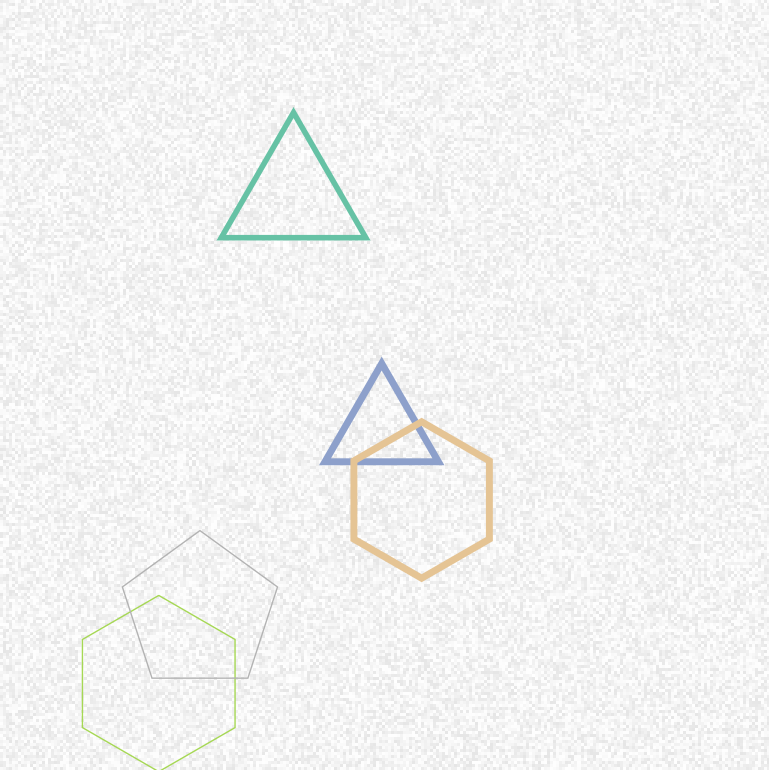[{"shape": "triangle", "thickness": 2, "radius": 0.54, "center": [0.381, 0.745]}, {"shape": "triangle", "thickness": 2.5, "radius": 0.43, "center": [0.496, 0.443]}, {"shape": "hexagon", "thickness": 0.5, "radius": 0.57, "center": [0.206, 0.112]}, {"shape": "hexagon", "thickness": 2.5, "radius": 0.51, "center": [0.548, 0.351]}, {"shape": "pentagon", "thickness": 0.5, "radius": 0.53, "center": [0.26, 0.205]}]